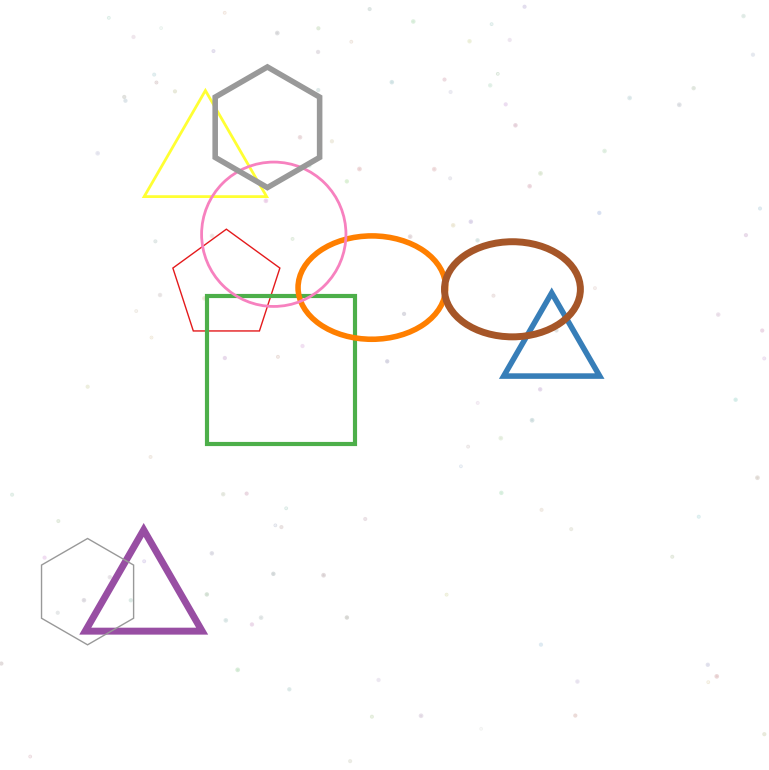[{"shape": "pentagon", "thickness": 0.5, "radius": 0.37, "center": [0.294, 0.629]}, {"shape": "triangle", "thickness": 2, "radius": 0.36, "center": [0.717, 0.548]}, {"shape": "square", "thickness": 1.5, "radius": 0.48, "center": [0.365, 0.519]}, {"shape": "triangle", "thickness": 2.5, "radius": 0.44, "center": [0.187, 0.224]}, {"shape": "oval", "thickness": 2, "radius": 0.48, "center": [0.483, 0.627]}, {"shape": "triangle", "thickness": 1, "radius": 0.46, "center": [0.267, 0.791]}, {"shape": "oval", "thickness": 2.5, "radius": 0.44, "center": [0.666, 0.624]}, {"shape": "circle", "thickness": 1, "radius": 0.47, "center": [0.356, 0.696]}, {"shape": "hexagon", "thickness": 2, "radius": 0.39, "center": [0.347, 0.835]}, {"shape": "hexagon", "thickness": 0.5, "radius": 0.35, "center": [0.114, 0.232]}]